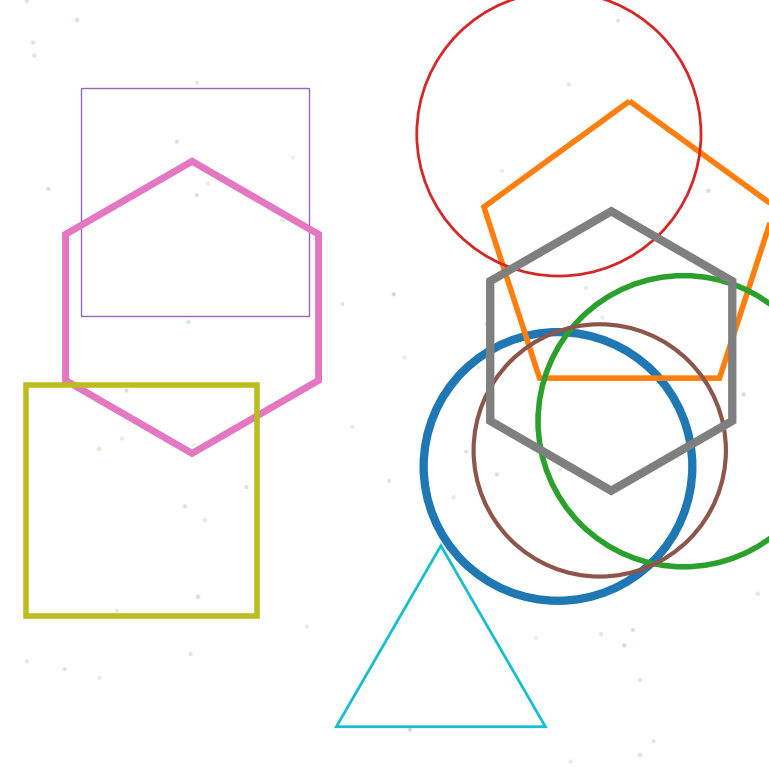[{"shape": "circle", "thickness": 3, "radius": 0.87, "center": [0.725, 0.394]}, {"shape": "pentagon", "thickness": 2, "radius": 0.99, "center": [0.818, 0.67]}, {"shape": "circle", "thickness": 2, "radius": 0.95, "center": [0.888, 0.453]}, {"shape": "circle", "thickness": 1, "radius": 0.92, "center": [0.726, 0.826]}, {"shape": "square", "thickness": 0.5, "radius": 0.74, "center": [0.253, 0.738]}, {"shape": "circle", "thickness": 1.5, "radius": 0.82, "center": [0.779, 0.415]}, {"shape": "hexagon", "thickness": 2.5, "radius": 0.95, "center": [0.249, 0.601]}, {"shape": "hexagon", "thickness": 3, "radius": 0.91, "center": [0.794, 0.544]}, {"shape": "square", "thickness": 2, "radius": 0.75, "center": [0.183, 0.35]}, {"shape": "triangle", "thickness": 1, "radius": 0.78, "center": [0.573, 0.135]}]